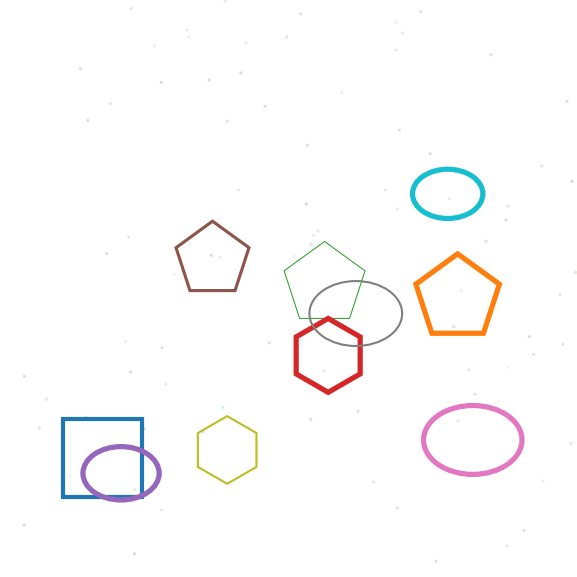[{"shape": "square", "thickness": 2, "radius": 0.34, "center": [0.177, 0.207]}, {"shape": "pentagon", "thickness": 2.5, "radius": 0.38, "center": [0.792, 0.484]}, {"shape": "pentagon", "thickness": 0.5, "radius": 0.37, "center": [0.562, 0.507]}, {"shape": "hexagon", "thickness": 2.5, "radius": 0.32, "center": [0.568, 0.384]}, {"shape": "oval", "thickness": 2.5, "radius": 0.33, "center": [0.21, 0.18]}, {"shape": "pentagon", "thickness": 1.5, "radius": 0.33, "center": [0.368, 0.55]}, {"shape": "oval", "thickness": 2.5, "radius": 0.43, "center": [0.819, 0.237]}, {"shape": "oval", "thickness": 1, "radius": 0.4, "center": [0.616, 0.456]}, {"shape": "hexagon", "thickness": 1, "radius": 0.29, "center": [0.393, 0.22]}, {"shape": "oval", "thickness": 2.5, "radius": 0.3, "center": [0.775, 0.663]}]